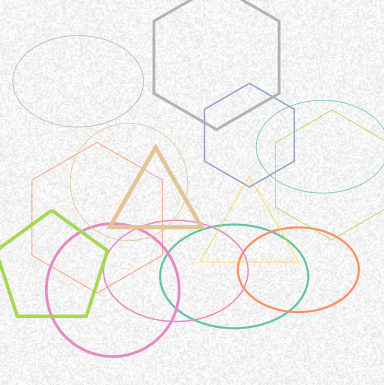[{"shape": "oval", "thickness": 0.5, "radius": 0.86, "center": [0.838, 0.619]}, {"shape": "oval", "thickness": 1.5, "radius": 0.96, "center": [0.608, 0.282]}, {"shape": "oval", "thickness": 1.5, "radius": 0.79, "center": [0.775, 0.299]}, {"shape": "hexagon", "thickness": 0.5, "radius": 0.98, "center": [0.252, 0.435]}, {"shape": "hexagon", "thickness": 1, "radius": 0.67, "center": [0.648, 0.649]}, {"shape": "oval", "thickness": 1, "radius": 0.94, "center": [0.457, 0.296]}, {"shape": "circle", "thickness": 2, "radius": 0.86, "center": [0.293, 0.247]}, {"shape": "hexagon", "thickness": 0.5, "radius": 0.84, "center": [0.862, 0.546]}, {"shape": "pentagon", "thickness": 2.5, "radius": 0.76, "center": [0.134, 0.302]}, {"shape": "triangle", "thickness": 0.5, "radius": 0.74, "center": [0.648, 0.394]}, {"shape": "circle", "thickness": 0.5, "radius": 0.76, "center": [0.335, 0.527]}, {"shape": "triangle", "thickness": 3, "radius": 0.69, "center": [0.404, 0.479]}, {"shape": "hexagon", "thickness": 2, "radius": 0.94, "center": [0.562, 0.851]}, {"shape": "oval", "thickness": 0.5, "radius": 0.85, "center": [0.203, 0.789]}]